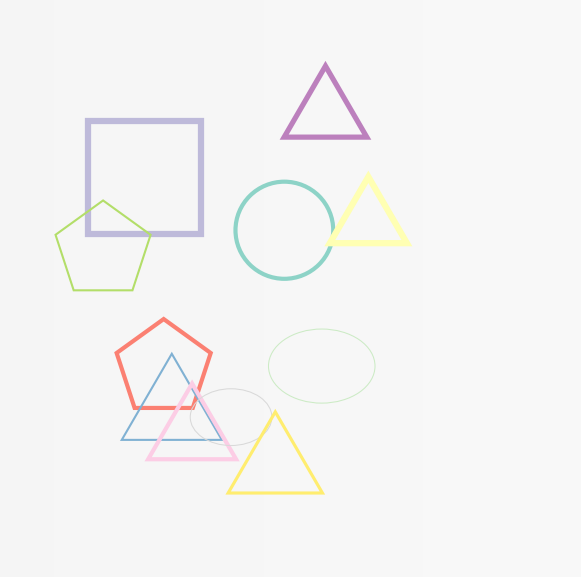[{"shape": "circle", "thickness": 2, "radius": 0.42, "center": [0.489, 0.6]}, {"shape": "triangle", "thickness": 3, "radius": 0.38, "center": [0.634, 0.616]}, {"shape": "square", "thickness": 3, "radius": 0.49, "center": [0.249, 0.692]}, {"shape": "pentagon", "thickness": 2, "radius": 0.43, "center": [0.282, 0.362]}, {"shape": "triangle", "thickness": 1, "radius": 0.5, "center": [0.296, 0.287]}, {"shape": "pentagon", "thickness": 1, "radius": 0.43, "center": [0.177, 0.566]}, {"shape": "triangle", "thickness": 2, "radius": 0.44, "center": [0.331, 0.248]}, {"shape": "oval", "thickness": 0.5, "radius": 0.35, "center": [0.398, 0.277]}, {"shape": "triangle", "thickness": 2.5, "radius": 0.41, "center": [0.56, 0.803]}, {"shape": "oval", "thickness": 0.5, "radius": 0.46, "center": [0.554, 0.365]}, {"shape": "triangle", "thickness": 1.5, "radius": 0.47, "center": [0.474, 0.192]}]